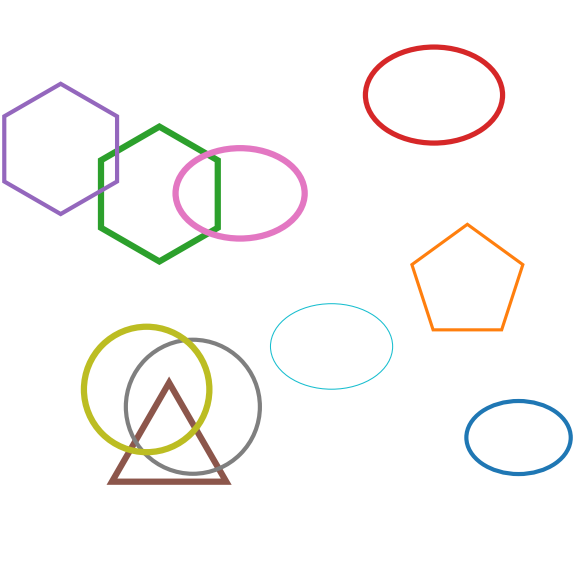[{"shape": "oval", "thickness": 2, "radius": 0.45, "center": [0.898, 0.242]}, {"shape": "pentagon", "thickness": 1.5, "radius": 0.51, "center": [0.809, 0.51]}, {"shape": "hexagon", "thickness": 3, "radius": 0.58, "center": [0.276, 0.663]}, {"shape": "oval", "thickness": 2.5, "radius": 0.59, "center": [0.752, 0.835]}, {"shape": "hexagon", "thickness": 2, "radius": 0.56, "center": [0.105, 0.741]}, {"shape": "triangle", "thickness": 3, "radius": 0.57, "center": [0.293, 0.222]}, {"shape": "oval", "thickness": 3, "radius": 0.56, "center": [0.416, 0.664]}, {"shape": "circle", "thickness": 2, "radius": 0.58, "center": [0.334, 0.295]}, {"shape": "circle", "thickness": 3, "radius": 0.54, "center": [0.254, 0.325]}, {"shape": "oval", "thickness": 0.5, "radius": 0.53, "center": [0.574, 0.399]}]